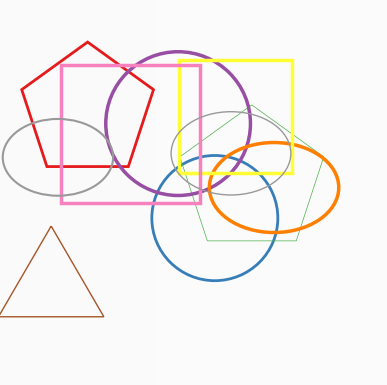[{"shape": "pentagon", "thickness": 2, "radius": 0.89, "center": [0.226, 0.712]}, {"shape": "circle", "thickness": 2, "radius": 0.81, "center": [0.554, 0.434]}, {"shape": "pentagon", "thickness": 0.5, "radius": 0.98, "center": [0.65, 0.532]}, {"shape": "circle", "thickness": 2.5, "radius": 0.93, "center": [0.46, 0.679]}, {"shape": "oval", "thickness": 2.5, "radius": 0.83, "center": [0.707, 0.513]}, {"shape": "square", "thickness": 2.5, "radius": 0.73, "center": [0.608, 0.698]}, {"shape": "triangle", "thickness": 1, "radius": 0.79, "center": [0.132, 0.256]}, {"shape": "square", "thickness": 2.5, "radius": 0.9, "center": [0.337, 0.652]}, {"shape": "oval", "thickness": 1.5, "radius": 0.71, "center": [0.15, 0.591]}, {"shape": "oval", "thickness": 1, "radius": 0.77, "center": [0.596, 0.602]}]